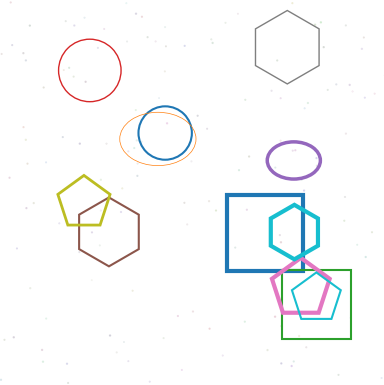[{"shape": "square", "thickness": 3, "radius": 0.49, "center": [0.688, 0.395]}, {"shape": "circle", "thickness": 1.5, "radius": 0.35, "center": [0.429, 0.654]}, {"shape": "oval", "thickness": 0.5, "radius": 0.5, "center": [0.41, 0.639]}, {"shape": "square", "thickness": 1.5, "radius": 0.45, "center": [0.822, 0.209]}, {"shape": "circle", "thickness": 1, "radius": 0.41, "center": [0.233, 0.817]}, {"shape": "oval", "thickness": 2.5, "radius": 0.35, "center": [0.763, 0.583]}, {"shape": "hexagon", "thickness": 1.5, "radius": 0.45, "center": [0.283, 0.398]}, {"shape": "pentagon", "thickness": 3, "radius": 0.39, "center": [0.781, 0.251]}, {"shape": "hexagon", "thickness": 1, "radius": 0.48, "center": [0.746, 0.877]}, {"shape": "pentagon", "thickness": 2, "radius": 0.36, "center": [0.218, 0.473]}, {"shape": "pentagon", "thickness": 1.5, "radius": 0.33, "center": [0.822, 0.226]}, {"shape": "hexagon", "thickness": 3, "radius": 0.35, "center": [0.765, 0.397]}]